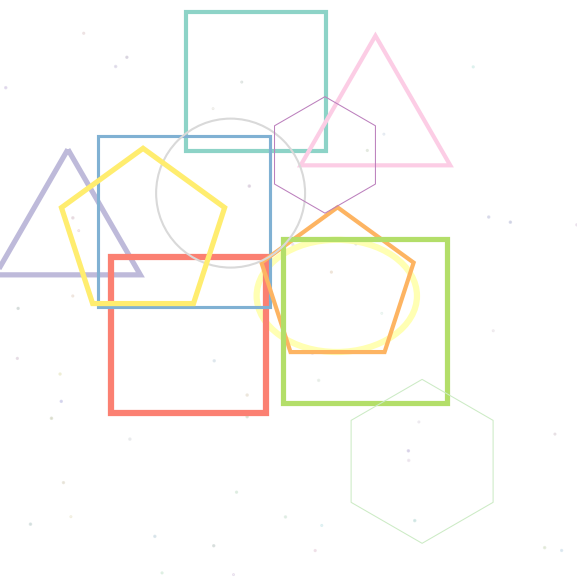[{"shape": "square", "thickness": 2, "radius": 0.6, "center": [0.443, 0.858]}, {"shape": "oval", "thickness": 3, "radius": 0.69, "center": [0.583, 0.487]}, {"shape": "triangle", "thickness": 2.5, "radius": 0.72, "center": [0.118, 0.596]}, {"shape": "square", "thickness": 3, "radius": 0.67, "center": [0.327, 0.418]}, {"shape": "square", "thickness": 1.5, "radius": 0.74, "center": [0.319, 0.615]}, {"shape": "pentagon", "thickness": 2, "radius": 0.69, "center": [0.584, 0.502]}, {"shape": "square", "thickness": 2.5, "radius": 0.71, "center": [0.632, 0.444]}, {"shape": "triangle", "thickness": 2, "radius": 0.75, "center": [0.65, 0.788]}, {"shape": "circle", "thickness": 1, "radius": 0.64, "center": [0.399, 0.665]}, {"shape": "hexagon", "thickness": 0.5, "radius": 0.5, "center": [0.563, 0.731]}, {"shape": "hexagon", "thickness": 0.5, "radius": 0.71, "center": [0.731, 0.2]}, {"shape": "pentagon", "thickness": 2.5, "radius": 0.74, "center": [0.248, 0.594]}]